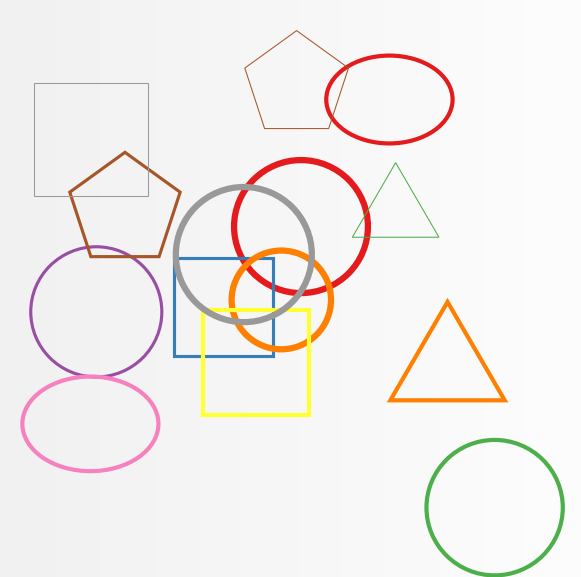[{"shape": "circle", "thickness": 3, "radius": 0.58, "center": [0.518, 0.607]}, {"shape": "oval", "thickness": 2, "radius": 0.54, "center": [0.67, 0.827]}, {"shape": "square", "thickness": 1.5, "radius": 0.42, "center": [0.385, 0.468]}, {"shape": "triangle", "thickness": 0.5, "radius": 0.43, "center": [0.681, 0.631]}, {"shape": "circle", "thickness": 2, "radius": 0.59, "center": [0.851, 0.12]}, {"shape": "circle", "thickness": 1.5, "radius": 0.56, "center": [0.166, 0.459]}, {"shape": "circle", "thickness": 3, "radius": 0.43, "center": [0.484, 0.48]}, {"shape": "triangle", "thickness": 2, "radius": 0.57, "center": [0.77, 0.363]}, {"shape": "square", "thickness": 2, "radius": 0.46, "center": [0.44, 0.371]}, {"shape": "pentagon", "thickness": 1.5, "radius": 0.5, "center": [0.215, 0.636]}, {"shape": "pentagon", "thickness": 0.5, "radius": 0.47, "center": [0.51, 0.852]}, {"shape": "oval", "thickness": 2, "radius": 0.59, "center": [0.156, 0.265]}, {"shape": "square", "thickness": 0.5, "radius": 0.49, "center": [0.157, 0.758]}, {"shape": "circle", "thickness": 3, "radius": 0.58, "center": [0.42, 0.558]}]